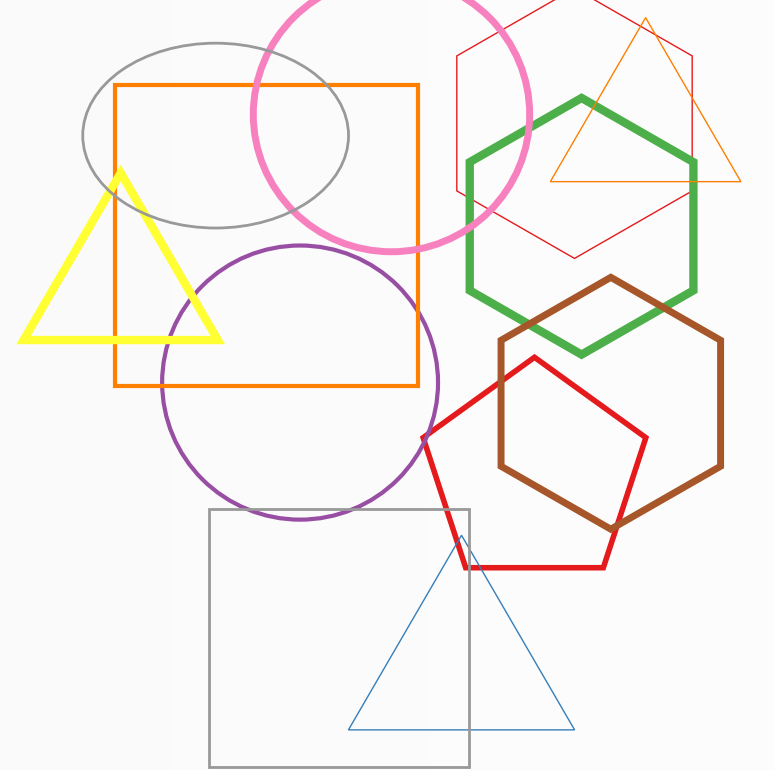[{"shape": "pentagon", "thickness": 2, "radius": 0.76, "center": [0.69, 0.385]}, {"shape": "hexagon", "thickness": 0.5, "radius": 0.88, "center": [0.741, 0.84]}, {"shape": "triangle", "thickness": 0.5, "radius": 0.84, "center": [0.596, 0.136]}, {"shape": "hexagon", "thickness": 3, "radius": 0.83, "center": [0.75, 0.706]}, {"shape": "circle", "thickness": 1.5, "radius": 0.89, "center": [0.387, 0.503]}, {"shape": "square", "thickness": 1.5, "radius": 0.98, "center": [0.344, 0.694]}, {"shape": "triangle", "thickness": 0.5, "radius": 0.71, "center": [0.833, 0.835]}, {"shape": "triangle", "thickness": 3, "radius": 0.72, "center": [0.156, 0.631]}, {"shape": "hexagon", "thickness": 2.5, "radius": 0.82, "center": [0.788, 0.476]}, {"shape": "circle", "thickness": 2.5, "radius": 0.89, "center": [0.505, 0.851]}, {"shape": "square", "thickness": 1, "radius": 0.84, "center": [0.437, 0.171]}, {"shape": "oval", "thickness": 1, "radius": 0.86, "center": [0.278, 0.824]}]